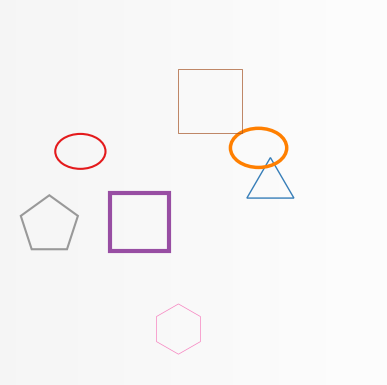[{"shape": "oval", "thickness": 1.5, "radius": 0.32, "center": [0.207, 0.607]}, {"shape": "triangle", "thickness": 1, "radius": 0.35, "center": [0.698, 0.521]}, {"shape": "square", "thickness": 3, "radius": 0.38, "center": [0.359, 0.423]}, {"shape": "oval", "thickness": 2.5, "radius": 0.36, "center": [0.667, 0.616]}, {"shape": "square", "thickness": 0.5, "radius": 0.41, "center": [0.542, 0.738]}, {"shape": "hexagon", "thickness": 0.5, "radius": 0.33, "center": [0.461, 0.145]}, {"shape": "pentagon", "thickness": 1.5, "radius": 0.39, "center": [0.127, 0.415]}]